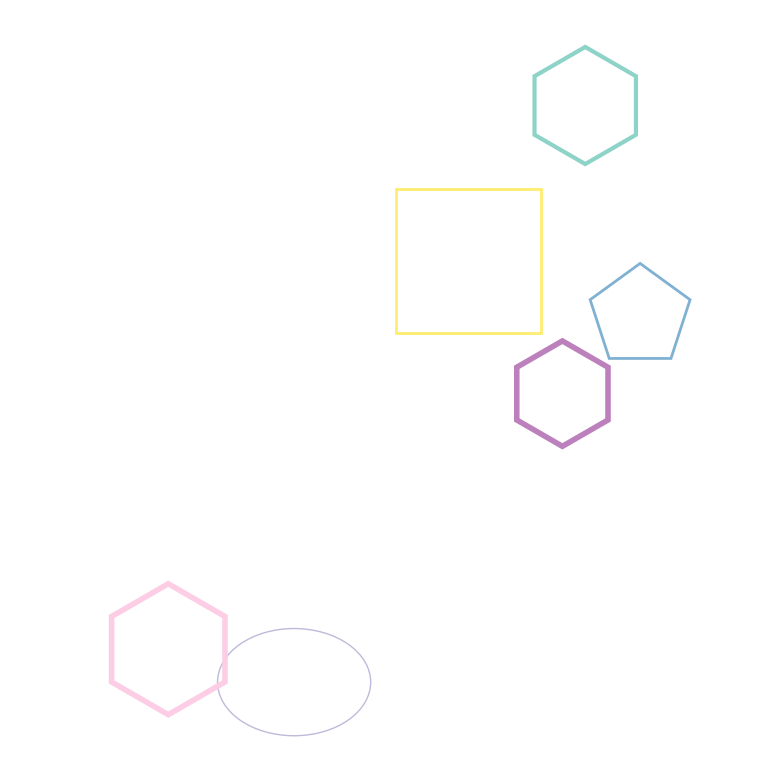[{"shape": "hexagon", "thickness": 1.5, "radius": 0.38, "center": [0.76, 0.863]}, {"shape": "oval", "thickness": 0.5, "radius": 0.5, "center": [0.382, 0.114]}, {"shape": "pentagon", "thickness": 1, "radius": 0.34, "center": [0.831, 0.59]}, {"shape": "hexagon", "thickness": 2, "radius": 0.43, "center": [0.219, 0.157]}, {"shape": "hexagon", "thickness": 2, "radius": 0.34, "center": [0.73, 0.489]}, {"shape": "square", "thickness": 1, "radius": 0.47, "center": [0.608, 0.661]}]